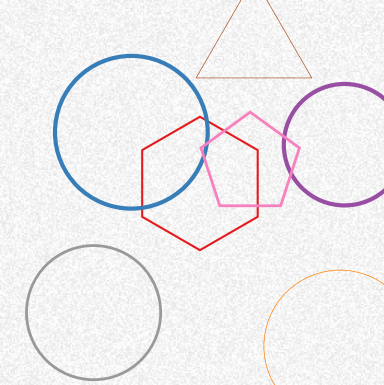[{"shape": "hexagon", "thickness": 1.5, "radius": 0.87, "center": [0.519, 0.523]}, {"shape": "circle", "thickness": 3, "radius": 0.99, "center": [0.341, 0.656]}, {"shape": "circle", "thickness": 3, "radius": 0.79, "center": [0.895, 0.624]}, {"shape": "circle", "thickness": 0.5, "radius": 0.99, "center": [0.883, 0.101]}, {"shape": "triangle", "thickness": 0.5, "radius": 0.87, "center": [0.66, 0.884]}, {"shape": "pentagon", "thickness": 2, "radius": 0.67, "center": [0.65, 0.574]}, {"shape": "circle", "thickness": 2, "radius": 0.87, "center": [0.243, 0.188]}]